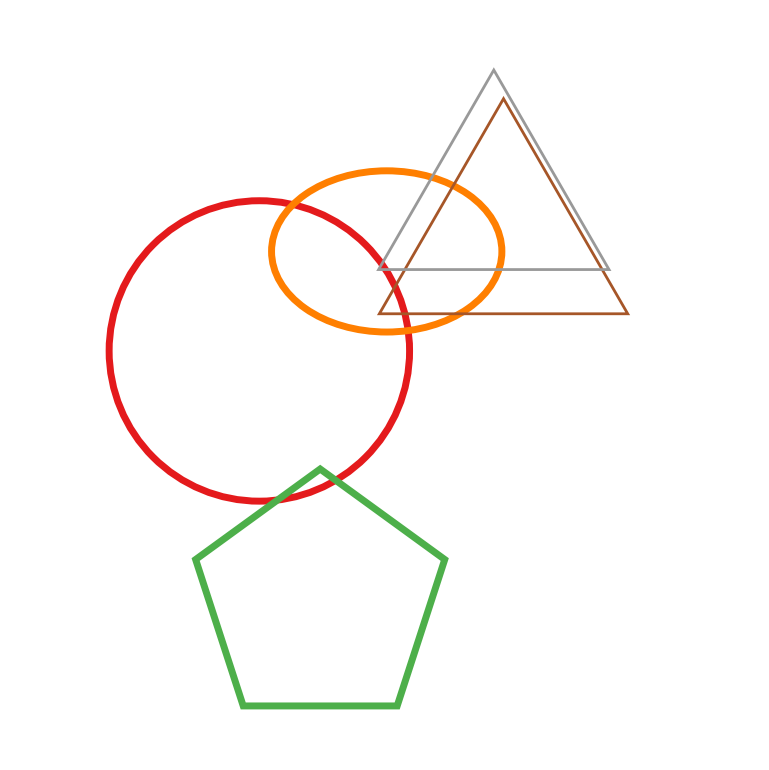[{"shape": "circle", "thickness": 2.5, "radius": 0.98, "center": [0.337, 0.544]}, {"shape": "pentagon", "thickness": 2.5, "radius": 0.85, "center": [0.416, 0.221]}, {"shape": "oval", "thickness": 2.5, "radius": 0.75, "center": [0.502, 0.673]}, {"shape": "triangle", "thickness": 1, "radius": 0.93, "center": [0.654, 0.686]}, {"shape": "triangle", "thickness": 1, "radius": 0.86, "center": [0.641, 0.736]}]